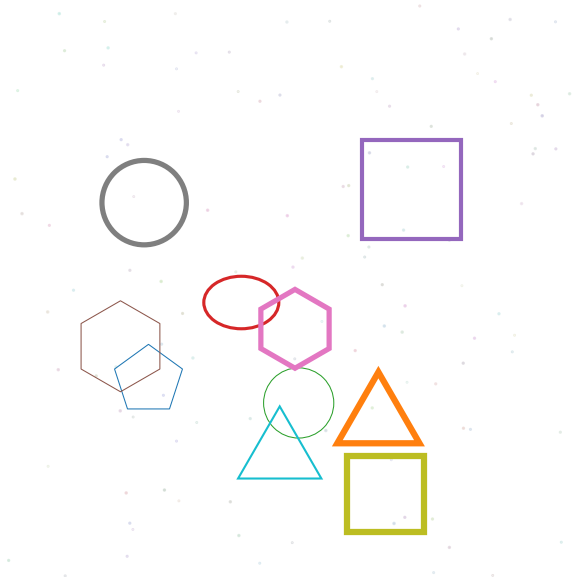[{"shape": "pentagon", "thickness": 0.5, "radius": 0.31, "center": [0.257, 0.341]}, {"shape": "triangle", "thickness": 3, "radius": 0.41, "center": [0.655, 0.273]}, {"shape": "circle", "thickness": 0.5, "radius": 0.3, "center": [0.517, 0.301]}, {"shape": "oval", "thickness": 1.5, "radius": 0.32, "center": [0.418, 0.475]}, {"shape": "square", "thickness": 2, "radius": 0.43, "center": [0.713, 0.671]}, {"shape": "hexagon", "thickness": 0.5, "radius": 0.39, "center": [0.209, 0.4]}, {"shape": "hexagon", "thickness": 2.5, "radius": 0.34, "center": [0.511, 0.43]}, {"shape": "circle", "thickness": 2.5, "radius": 0.37, "center": [0.25, 0.648]}, {"shape": "square", "thickness": 3, "radius": 0.33, "center": [0.667, 0.144]}, {"shape": "triangle", "thickness": 1, "radius": 0.42, "center": [0.484, 0.212]}]